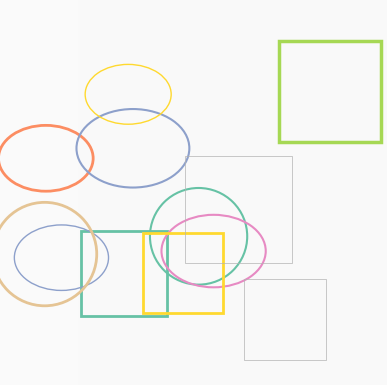[{"shape": "square", "thickness": 2, "radius": 0.55, "center": [0.32, 0.29]}, {"shape": "circle", "thickness": 1.5, "radius": 0.63, "center": [0.512, 0.386]}, {"shape": "oval", "thickness": 2, "radius": 0.61, "center": [0.118, 0.589]}, {"shape": "oval", "thickness": 1.5, "radius": 0.73, "center": [0.343, 0.615]}, {"shape": "oval", "thickness": 1, "radius": 0.61, "center": [0.159, 0.331]}, {"shape": "oval", "thickness": 1.5, "radius": 0.67, "center": [0.551, 0.348]}, {"shape": "square", "thickness": 2.5, "radius": 0.66, "center": [0.852, 0.763]}, {"shape": "square", "thickness": 2, "radius": 0.51, "center": [0.471, 0.291]}, {"shape": "oval", "thickness": 1, "radius": 0.55, "center": [0.331, 0.755]}, {"shape": "circle", "thickness": 2, "radius": 0.67, "center": [0.115, 0.34]}, {"shape": "square", "thickness": 0.5, "radius": 0.69, "center": [0.615, 0.457]}, {"shape": "square", "thickness": 0.5, "radius": 0.52, "center": [0.735, 0.169]}]